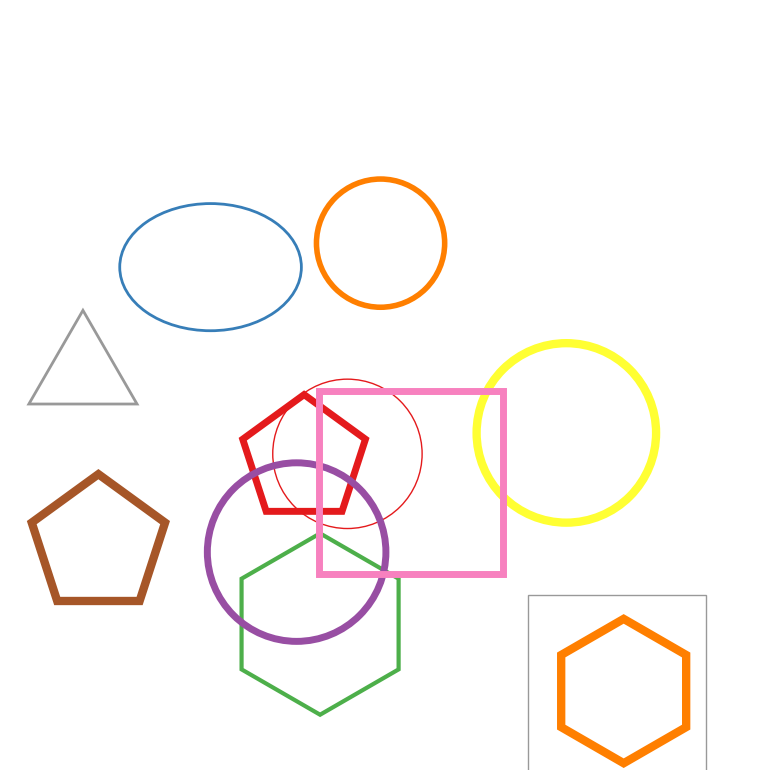[{"shape": "pentagon", "thickness": 2.5, "radius": 0.42, "center": [0.395, 0.404]}, {"shape": "circle", "thickness": 0.5, "radius": 0.48, "center": [0.451, 0.411]}, {"shape": "oval", "thickness": 1, "radius": 0.59, "center": [0.273, 0.653]}, {"shape": "hexagon", "thickness": 1.5, "radius": 0.59, "center": [0.416, 0.19]}, {"shape": "circle", "thickness": 2.5, "radius": 0.58, "center": [0.385, 0.283]}, {"shape": "circle", "thickness": 2, "radius": 0.42, "center": [0.494, 0.684]}, {"shape": "hexagon", "thickness": 3, "radius": 0.47, "center": [0.81, 0.103]}, {"shape": "circle", "thickness": 3, "radius": 0.58, "center": [0.736, 0.438]}, {"shape": "pentagon", "thickness": 3, "radius": 0.46, "center": [0.128, 0.293]}, {"shape": "square", "thickness": 2.5, "radius": 0.6, "center": [0.533, 0.373]}, {"shape": "square", "thickness": 0.5, "radius": 0.58, "center": [0.802, 0.112]}, {"shape": "triangle", "thickness": 1, "radius": 0.41, "center": [0.108, 0.516]}]